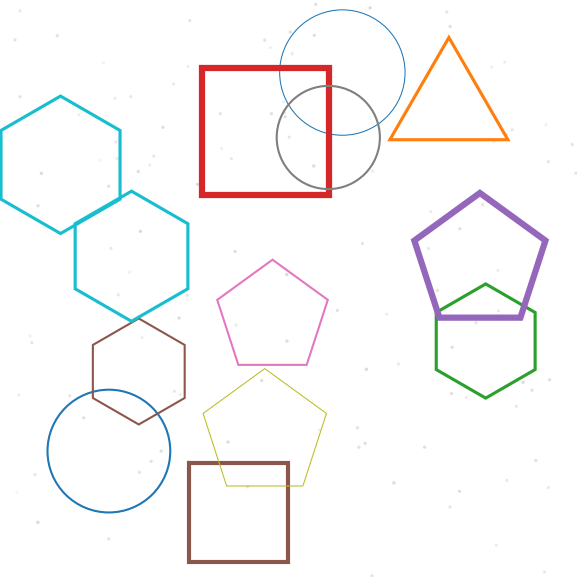[{"shape": "circle", "thickness": 0.5, "radius": 0.54, "center": [0.593, 0.874]}, {"shape": "circle", "thickness": 1, "radius": 0.53, "center": [0.189, 0.218]}, {"shape": "triangle", "thickness": 1.5, "radius": 0.59, "center": [0.777, 0.816]}, {"shape": "hexagon", "thickness": 1.5, "radius": 0.49, "center": [0.841, 0.409]}, {"shape": "square", "thickness": 3, "radius": 0.55, "center": [0.46, 0.772]}, {"shape": "pentagon", "thickness": 3, "radius": 0.6, "center": [0.831, 0.546]}, {"shape": "hexagon", "thickness": 1, "radius": 0.46, "center": [0.24, 0.356]}, {"shape": "square", "thickness": 2, "radius": 0.43, "center": [0.413, 0.111]}, {"shape": "pentagon", "thickness": 1, "radius": 0.5, "center": [0.472, 0.449]}, {"shape": "circle", "thickness": 1, "radius": 0.45, "center": [0.568, 0.761]}, {"shape": "pentagon", "thickness": 0.5, "radius": 0.56, "center": [0.458, 0.248]}, {"shape": "hexagon", "thickness": 1.5, "radius": 0.56, "center": [0.228, 0.555]}, {"shape": "hexagon", "thickness": 1.5, "radius": 0.59, "center": [0.105, 0.714]}]